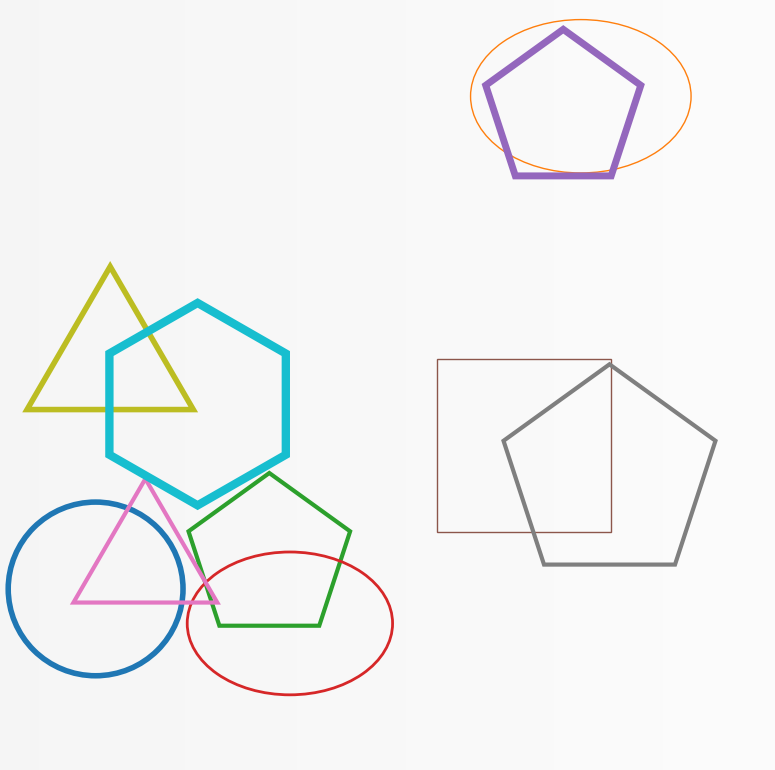[{"shape": "circle", "thickness": 2, "radius": 0.56, "center": [0.123, 0.235]}, {"shape": "oval", "thickness": 0.5, "radius": 0.71, "center": [0.749, 0.875]}, {"shape": "pentagon", "thickness": 1.5, "radius": 0.55, "center": [0.348, 0.276]}, {"shape": "oval", "thickness": 1, "radius": 0.66, "center": [0.374, 0.19]}, {"shape": "pentagon", "thickness": 2.5, "radius": 0.53, "center": [0.727, 0.857]}, {"shape": "square", "thickness": 0.5, "radius": 0.56, "center": [0.676, 0.421]}, {"shape": "triangle", "thickness": 1.5, "radius": 0.54, "center": [0.188, 0.271]}, {"shape": "pentagon", "thickness": 1.5, "radius": 0.72, "center": [0.786, 0.383]}, {"shape": "triangle", "thickness": 2, "radius": 0.62, "center": [0.142, 0.53]}, {"shape": "hexagon", "thickness": 3, "radius": 0.66, "center": [0.255, 0.475]}]